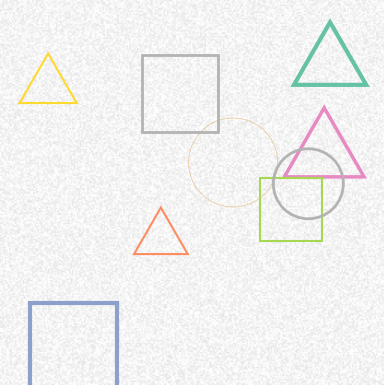[{"shape": "triangle", "thickness": 3, "radius": 0.54, "center": [0.857, 0.834]}, {"shape": "triangle", "thickness": 1.5, "radius": 0.4, "center": [0.418, 0.38]}, {"shape": "square", "thickness": 3, "radius": 0.56, "center": [0.191, 0.101]}, {"shape": "triangle", "thickness": 2.5, "radius": 0.6, "center": [0.842, 0.6]}, {"shape": "square", "thickness": 1.5, "radius": 0.41, "center": [0.755, 0.456]}, {"shape": "triangle", "thickness": 1.5, "radius": 0.43, "center": [0.125, 0.775]}, {"shape": "circle", "thickness": 0.5, "radius": 0.58, "center": [0.605, 0.578]}, {"shape": "square", "thickness": 2, "radius": 0.5, "center": [0.468, 0.758]}, {"shape": "circle", "thickness": 2, "radius": 0.45, "center": [0.801, 0.523]}]